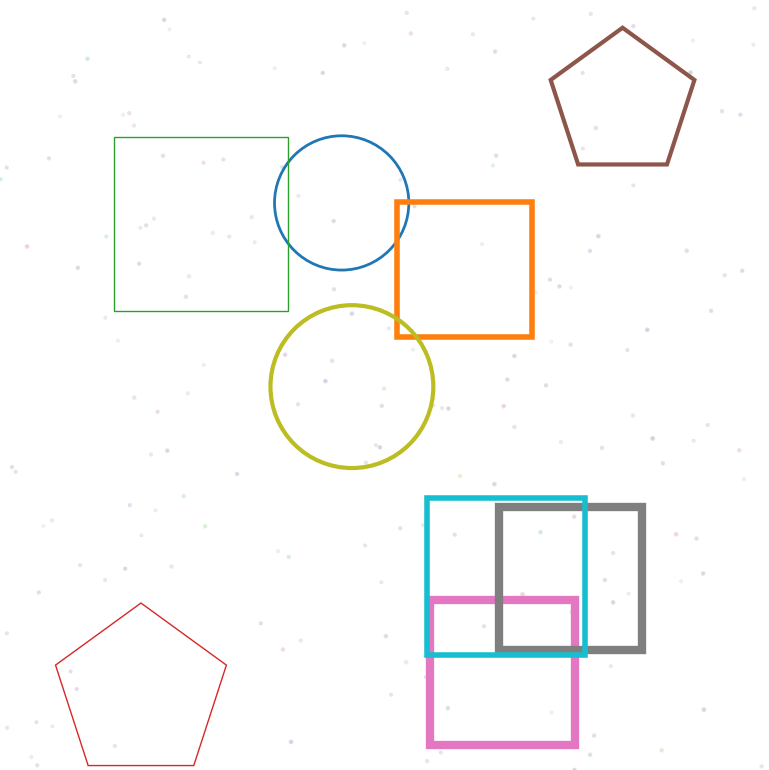[{"shape": "circle", "thickness": 1, "radius": 0.44, "center": [0.444, 0.736]}, {"shape": "square", "thickness": 2, "radius": 0.44, "center": [0.603, 0.65]}, {"shape": "square", "thickness": 0.5, "radius": 0.57, "center": [0.261, 0.709]}, {"shape": "pentagon", "thickness": 0.5, "radius": 0.58, "center": [0.183, 0.1]}, {"shape": "pentagon", "thickness": 1.5, "radius": 0.49, "center": [0.809, 0.866]}, {"shape": "square", "thickness": 3, "radius": 0.47, "center": [0.653, 0.127]}, {"shape": "square", "thickness": 3, "radius": 0.46, "center": [0.741, 0.248]}, {"shape": "circle", "thickness": 1.5, "radius": 0.53, "center": [0.457, 0.498]}, {"shape": "square", "thickness": 2, "radius": 0.51, "center": [0.657, 0.251]}]